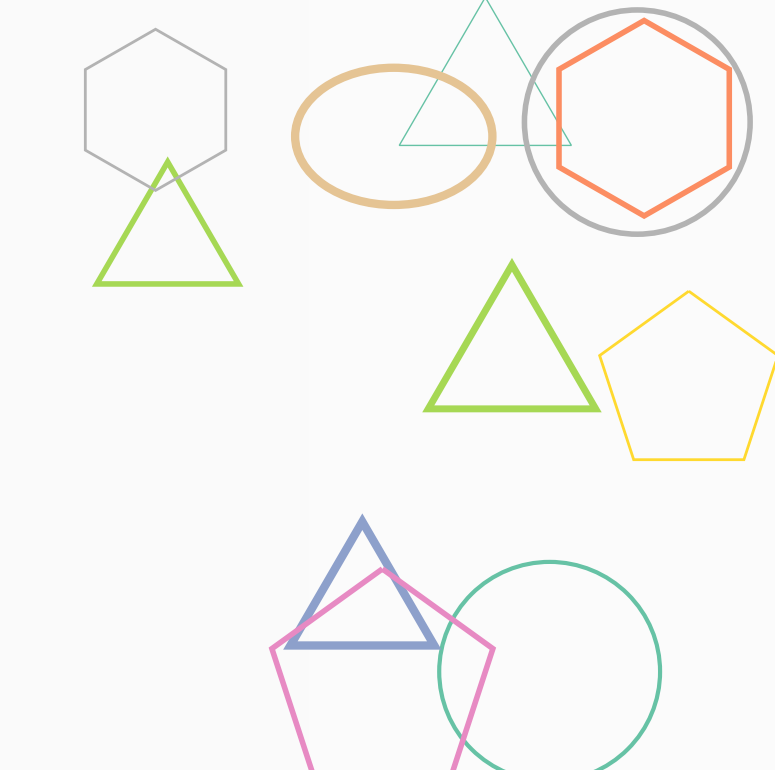[{"shape": "triangle", "thickness": 0.5, "radius": 0.64, "center": [0.626, 0.875]}, {"shape": "circle", "thickness": 1.5, "radius": 0.71, "center": [0.709, 0.128]}, {"shape": "hexagon", "thickness": 2, "radius": 0.63, "center": [0.831, 0.846]}, {"shape": "triangle", "thickness": 3, "radius": 0.54, "center": [0.468, 0.215]}, {"shape": "pentagon", "thickness": 2, "radius": 0.75, "center": [0.493, 0.111]}, {"shape": "triangle", "thickness": 2, "radius": 0.53, "center": [0.216, 0.684]}, {"shape": "triangle", "thickness": 2.5, "radius": 0.62, "center": [0.661, 0.531]}, {"shape": "pentagon", "thickness": 1, "radius": 0.6, "center": [0.889, 0.501]}, {"shape": "oval", "thickness": 3, "radius": 0.64, "center": [0.508, 0.823]}, {"shape": "hexagon", "thickness": 1, "radius": 0.52, "center": [0.201, 0.857]}, {"shape": "circle", "thickness": 2, "radius": 0.73, "center": [0.822, 0.841]}]